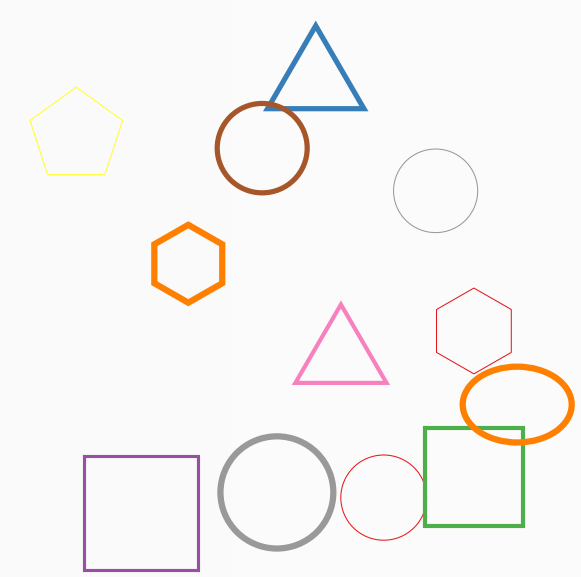[{"shape": "hexagon", "thickness": 0.5, "radius": 0.37, "center": [0.815, 0.426]}, {"shape": "circle", "thickness": 0.5, "radius": 0.37, "center": [0.66, 0.137]}, {"shape": "triangle", "thickness": 2.5, "radius": 0.48, "center": [0.543, 0.859]}, {"shape": "square", "thickness": 2, "radius": 0.42, "center": [0.816, 0.174]}, {"shape": "square", "thickness": 1.5, "radius": 0.49, "center": [0.242, 0.111]}, {"shape": "oval", "thickness": 3, "radius": 0.47, "center": [0.89, 0.299]}, {"shape": "hexagon", "thickness": 3, "radius": 0.34, "center": [0.324, 0.542]}, {"shape": "pentagon", "thickness": 0.5, "radius": 0.42, "center": [0.131, 0.765]}, {"shape": "circle", "thickness": 2.5, "radius": 0.39, "center": [0.451, 0.743]}, {"shape": "triangle", "thickness": 2, "radius": 0.45, "center": [0.587, 0.381]}, {"shape": "circle", "thickness": 3, "radius": 0.49, "center": [0.476, 0.146]}, {"shape": "circle", "thickness": 0.5, "radius": 0.36, "center": [0.749, 0.669]}]